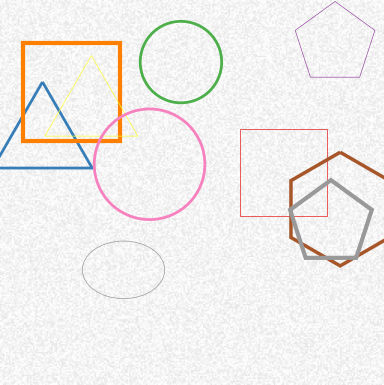[{"shape": "square", "thickness": 0.5, "radius": 0.57, "center": [0.736, 0.552]}, {"shape": "triangle", "thickness": 2, "radius": 0.75, "center": [0.11, 0.638]}, {"shape": "circle", "thickness": 2, "radius": 0.53, "center": [0.47, 0.839]}, {"shape": "pentagon", "thickness": 0.5, "radius": 0.54, "center": [0.87, 0.887]}, {"shape": "square", "thickness": 3, "radius": 0.63, "center": [0.186, 0.761]}, {"shape": "triangle", "thickness": 0.5, "radius": 0.7, "center": [0.237, 0.716]}, {"shape": "hexagon", "thickness": 2.5, "radius": 0.74, "center": [0.884, 0.457]}, {"shape": "circle", "thickness": 2, "radius": 0.72, "center": [0.388, 0.573]}, {"shape": "pentagon", "thickness": 3, "radius": 0.56, "center": [0.86, 0.421]}, {"shape": "oval", "thickness": 0.5, "radius": 0.53, "center": [0.321, 0.299]}]